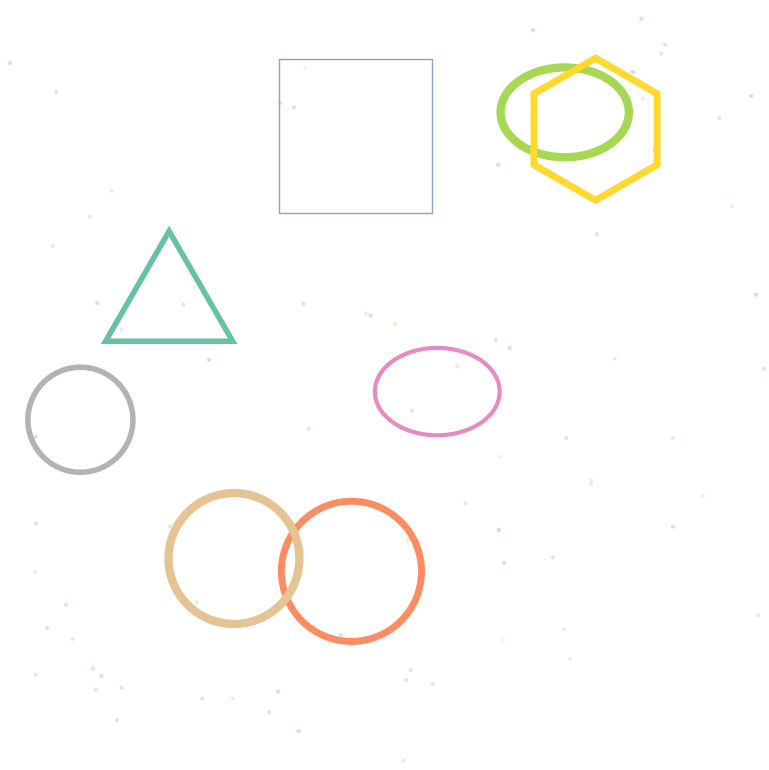[{"shape": "triangle", "thickness": 2, "radius": 0.48, "center": [0.22, 0.604]}, {"shape": "circle", "thickness": 2.5, "radius": 0.46, "center": [0.456, 0.258]}, {"shape": "square", "thickness": 0.5, "radius": 0.5, "center": [0.462, 0.823]}, {"shape": "oval", "thickness": 1.5, "radius": 0.41, "center": [0.568, 0.491]}, {"shape": "oval", "thickness": 3, "radius": 0.42, "center": [0.733, 0.854]}, {"shape": "hexagon", "thickness": 2.5, "radius": 0.46, "center": [0.773, 0.832]}, {"shape": "circle", "thickness": 3, "radius": 0.43, "center": [0.304, 0.275]}, {"shape": "circle", "thickness": 2, "radius": 0.34, "center": [0.104, 0.455]}]